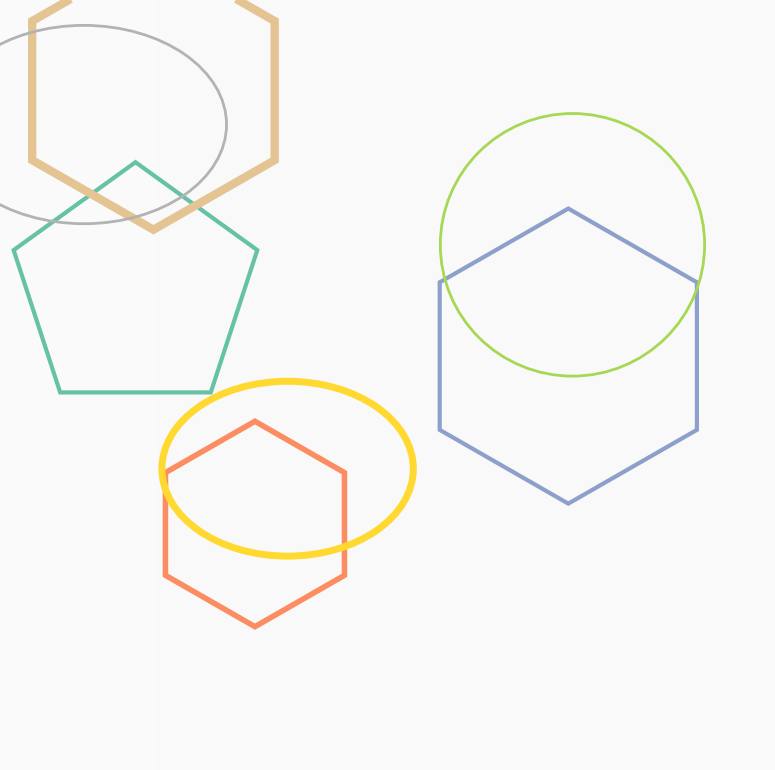[{"shape": "pentagon", "thickness": 1.5, "radius": 0.83, "center": [0.175, 0.624]}, {"shape": "hexagon", "thickness": 2, "radius": 0.67, "center": [0.329, 0.32]}, {"shape": "hexagon", "thickness": 1.5, "radius": 0.96, "center": [0.733, 0.538]}, {"shape": "circle", "thickness": 1, "radius": 0.85, "center": [0.739, 0.682]}, {"shape": "oval", "thickness": 2.5, "radius": 0.81, "center": [0.371, 0.391]}, {"shape": "hexagon", "thickness": 3, "radius": 0.9, "center": [0.198, 0.882]}, {"shape": "oval", "thickness": 1, "radius": 0.92, "center": [0.108, 0.838]}]